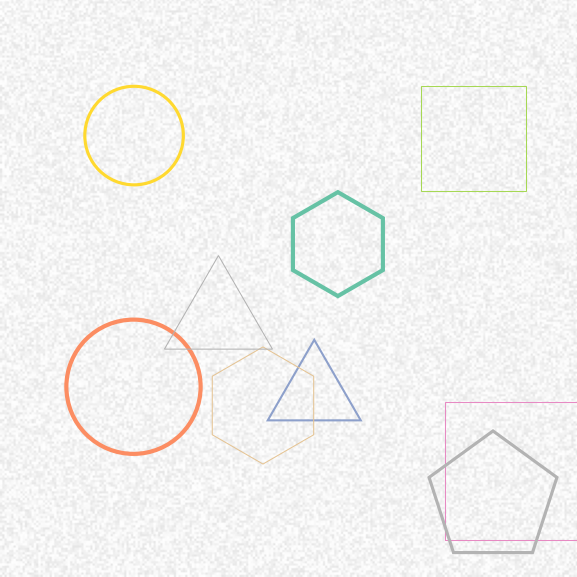[{"shape": "hexagon", "thickness": 2, "radius": 0.45, "center": [0.585, 0.576]}, {"shape": "circle", "thickness": 2, "radius": 0.58, "center": [0.231, 0.329]}, {"shape": "triangle", "thickness": 1, "radius": 0.46, "center": [0.544, 0.318]}, {"shape": "square", "thickness": 0.5, "radius": 0.6, "center": [0.89, 0.184]}, {"shape": "square", "thickness": 0.5, "radius": 0.45, "center": [0.82, 0.759]}, {"shape": "circle", "thickness": 1.5, "radius": 0.43, "center": [0.232, 0.764]}, {"shape": "hexagon", "thickness": 0.5, "radius": 0.51, "center": [0.455, 0.297]}, {"shape": "triangle", "thickness": 0.5, "radius": 0.54, "center": [0.378, 0.449]}, {"shape": "pentagon", "thickness": 1.5, "radius": 0.58, "center": [0.854, 0.136]}]